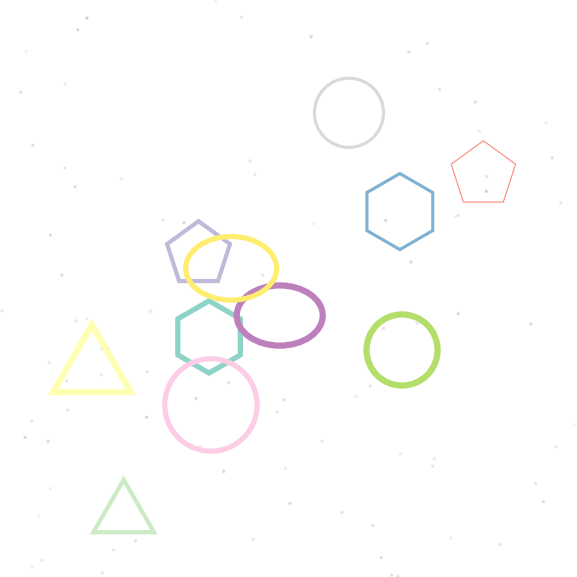[{"shape": "hexagon", "thickness": 2.5, "radius": 0.31, "center": [0.362, 0.416]}, {"shape": "triangle", "thickness": 3, "radius": 0.39, "center": [0.159, 0.359]}, {"shape": "pentagon", "thickness": 2, "radius": 0.29, "center": [0.344, 0.559]}, {"shape": "pentagon", "thickness": 0.5, "radius": 0.29, "center": [0.837, 0.697]}, {"shape": "hexagon", "thickness": 1.5, "radius": 0.33, "center": [0.692, 0.633]}, {"shape": "circle", "thickness": 3, "radius": 0.31, "center": [0.696, 0.393]}, {"shape": "circle", "thickness": 2.5, "radius": 0.4, "center": [0.365, 0.298]}, {"shape": "circle", "thickness": 1.5, "radius": 0.3, "center": [0.604, 0.804]}, {"shape": "oval", "thickness": 3, "radius": 0.37, "center": [0.484, 0.453]}, {"shape": "triangle", "thickness": 2, "radius": 0.3, "center": [0.214, 0.108]}, {"shape": "oval", "thickness": 2.5, "radius": 0.39, "center": [0.4, 0.535]}]